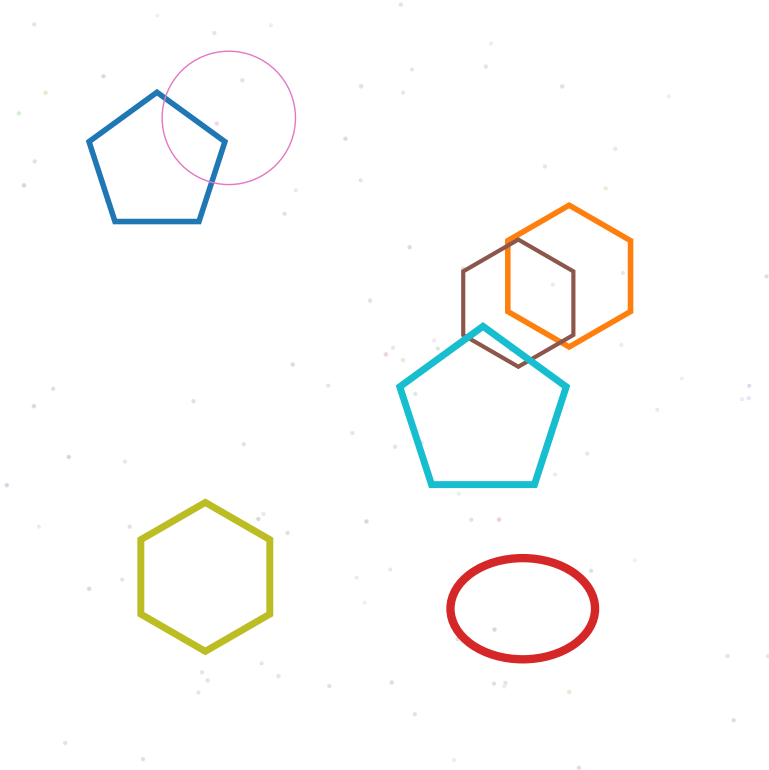[{"shape": "pentagon", "thickness": 2, "radius": 0.46, "center": [0.204, 0.787]}, {"shape": "hexagon", "thickness": 2, "radius": 0.46, "center": [0.739, 0.641]}, {"shape": "oval", "thickness": 3, "radius": 0.47, "center": [0.679, 0.209]}, {"shape": "hexagon", "thickness": 1.5, "radius": 0.41, "center": [0.673, 0.606]}, {"shape": "circle", "thickness": 0.5, "radius": 0.43, "center": [0.297, 0.847]}, {"shape": "hexagon", "thickness": 2.5, "radius": 0.48, "center": [0.267, 0.251]}, {"shape": "pentagon", "thickness": 2.5, "radius": 0.57, "center": [0.627, 0.463]}]